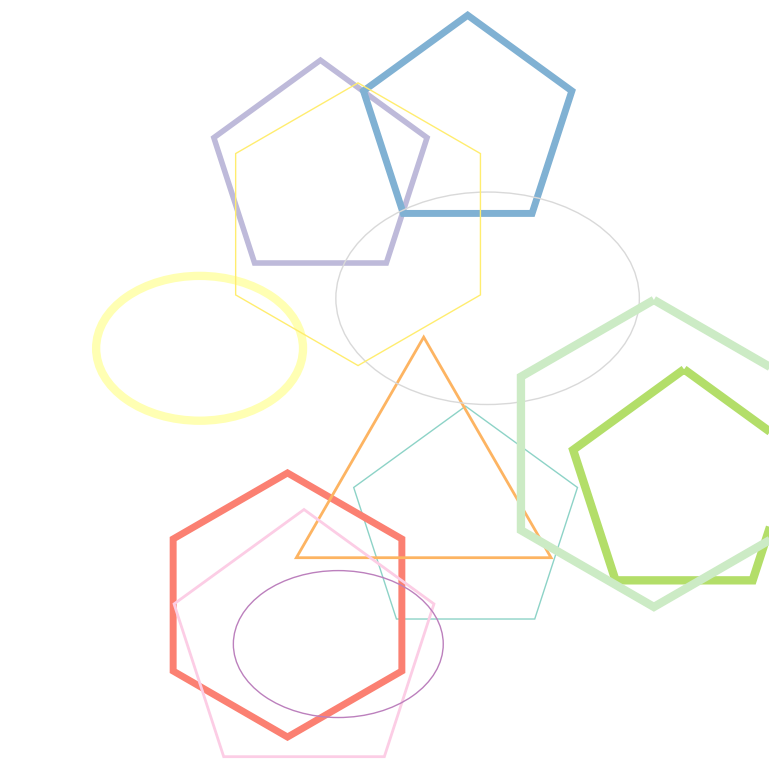[{"shape": "pentagon", "thickness": 0.5, "radius": 0.76, "center": [0.605, 0.32]}, {"shape": "oval", "thickness": 3, "radius": 0.67, "center": [0.259, 0.548]}, {"shape": "pentagon", "thickness": 2, "radius": 0.73, "center": [0.416, 0.776]}, {"shape": "hexagon", "thickness": 2.5, "radius": 0.86, "center": [0.373, 0.214]}, {"shape": "pentagon", "thickness": 2.5, "radius": 0.71, "center": [0.607, 0.838]}, {"shape": "triangle", "thickness": 1, "radius": 0.95, "center": [0.55, 0.371]}, {"shape": "pentagon", "thickness": 3, "radius": 0.76, "center": [0.888, 0.369]}, {"shape": "pentagon", "thickness": 1, "radius": 0.89, "center": [0.395, 0.161]}, {"shape": "oval", "thickness": 0.5, "radius": 0.99, "center": [0.633, 0.613]}, {"shape": "oval", "thickness": 0.5, "radius": 0.68, "center": [0.439, 0.164]}, {"shape": "hexagon", "thickness": 3, "radius": 1.0, "center": [0.849, 0.411]}, {"shape": "hexagon", "thickness": 0.5, "radius": 0.92, "center": [0.465, 0.709]}]